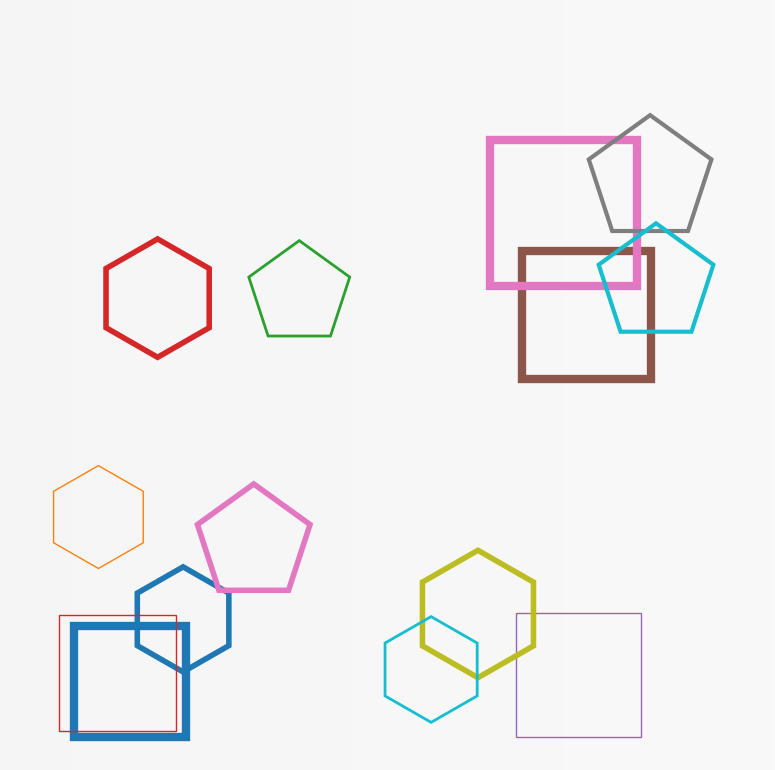[{"shape": "square", "thickness": 3, "radius": 0.36, "center": [0.167, 0.115]}, {"shape": "hexagon", "thickness": 2, "radius": 0.34, "center": [0.236, 0.196]}, {"shape": "hexagon", "thickness": 0.5, "radius": 0.33, "center": [0.127, 0.329]}, {"shape": "pentagon", "thickness": 1, "radius": 0.34, "center": [0.386, 0.619]}, {"shape": "square", "thickness": 0.5, "radius": 0.38, "center": [0.152, 0.126]}, {"shape": "hexagon", "thickness": 2, "radius": 0.38, "center": [0.203, 0.613]}, {"shape": "square", "thickness": 0.5, "radius": 0.4, "center": [0.746, 0.123]}, {"shape": "square", "thickness": 3, "radius": 0.42, "center": [0.756, 0.591]}, {"shape": "square", "thickness": 3, "radius": 0.47, "center": [0.727, 0.723]}, {"shape": "pentagon", "thickness": 2, "radius": 0.38, "center": [0.327, 0.295]}, {"shape": "pentagon", "thickness": 1.5, "radius": 0.42, "center": [0.839, 0.767]}, {"shape": "hexagon", "thickness": 2, "radius": 0.41, "center": [0.617, 0.203]}, {"shape": "hexagon", "thickness": 1, "radius": 0.34, "center": [0.556, 0.131]}, {"shape": "pentagon", "thickness": 1.5, "radius": 0.39, "center": [0.846, 0.632]}]